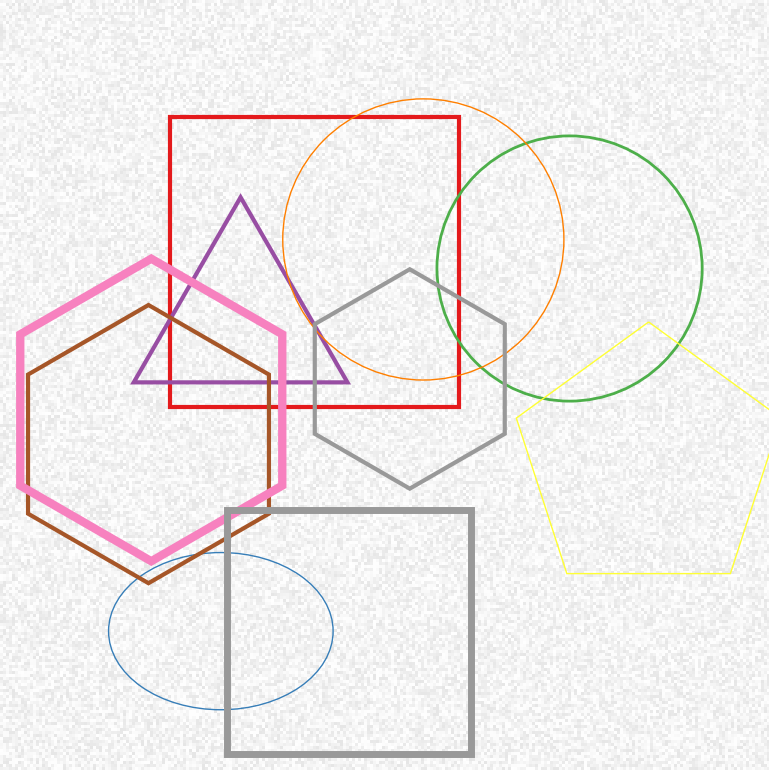[{"shape": "square", "thickness": 1.5, "radius": 0.94, "center": [0.409, 0.66]}, {"shape": "oval", "thickness": 0.5, "radius": 0.73, "center": [0.287, 0.18]}, {"shape": "circle", "thickness": 1, "radius": 0.86, "center": [0.74, 0.651]}, {"shape": "triangle", "thickness": 1.5, "radius": 0.8, "center": [0.312, 0.584]}, {"shape": "circle", "thickness": 0.5, "radius": 0.91, "center": [0.55, 0.689]}, {"shape": "pentagon", "thickness": 0.5, "radius": 0.9, "center": [0.842, 0.401]}, {"shape": "hexagon", "thickness": 1.5, "radius": 0.9, "center": [0.193, 0.423]}, {"shape": "hexagon", "thickness": 3, "radius": 0.98, "center": [0.196, 0.468]}, {"shape": "square", "thickness": 2.5, "radius": 0.79, "center": [0.453, 0.18]}, {"shape": "hexagon", "thickness": 1.5, "radius": 0.71, "center": [0.532, 0.508]}]